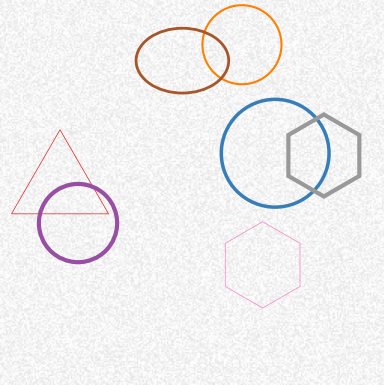[{"shape": "triangle", "thickness": 0.5, "radius": 0.73, "center": [0.156, 0.517]}, {"shape": "circle", "thickness": 2.5, "radius": 0.7, "center": [0.715, 0.602]}, {"shape": "circle", "thickness": 3, "radius": 0.51, "center": [0.203, 0.421]}, {"shape": "circle", "thickness": 1.5, "radius": 0.51, "center": [0.628, 0.884]}, {"shape": "oval", "thickness": 2, "radius": 0.6, "center": [0.474, 0.842]}, {"shape": "hexagon", "thickness": 0.5, "radius": 0.56, "center": [0.682, 0.312]}, {"shape": "hexagon", "thickness": 3, "radius": 0.53, "center": [0.841, 0.596]}]